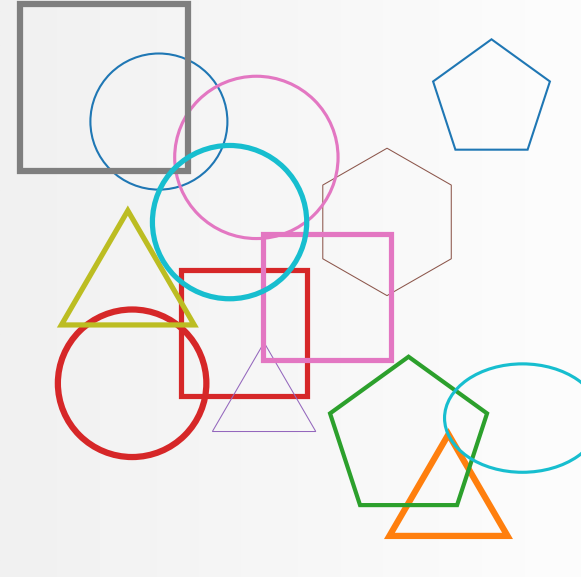[{"shape": "circle", "thickness": 1, "radius": 0.59, "center": [0.273, 0.789]}, {"shape": "pentagon", "thickness": 1, "radius": 0.53, "center": [0.846, 0.825]}, {"shape": "triangle", "thickness": 3, "radius": 0.59, "center": [0.772, 0.13]}, {"shape": "pentagon", "thickness": 2, "radius": 0.71, "center": [0.703, 0.239]}, {"shape": "circle", "thickness": 3, "radius": 0.64, "center": [0.227, 0.335]}, {"shape": "square", "thickness": 2.5, "radius": 0.55, "center": [0.42, 0.423]}, {"shape": "triangle", "thickness": 0.5, "radius": 0.51, "center": [0.454, 0.303]}, {"shape": "hexagon", "thickness": 0.5, "radius": 0.64, "center": [0.666, 0.615]}, {"shape": "circle", "thickness": 1.5, "radius": 0.7, "center": [0.441, 0.727]}, {"shape": "square", "thickness": 2.5, "radius": 0.55, "center": [0.562, 0.485]}, {"shape": "square", "thickness": 3, "radius": 0.72, "center": [0.179, 0.847]}, {"shape": "triangle", "thickness": 2.5, "radius": 0.66, "center": [0.22, 0.502]}, {"shape": "circle", "thickness": 2.5, "radius": 0.66, "center": [0.395, 0.615]}, {"shape": "oval", "thickness": 1.5, "radius": 0.67, "center": [0.899, 0.275]}]